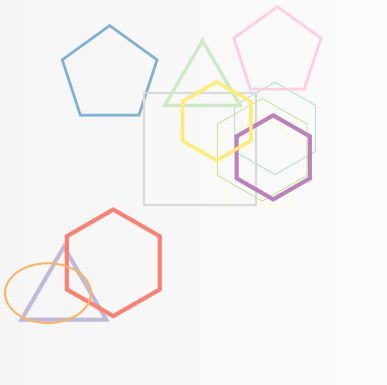[{"shape": "hexagon", "thickness": 0.5, "radius": 0.6, "center": [0.71, 0.666]}, {"shape": "pentagon", "thickness": 0.5, "radius": 0.66, "center": [0.67, 0.574]}, {"shape": "triangle", "thickness": 3, "radius": 0.63, "center": [0.165, 0.233]}, {"shape": "hexagon", "thickness": 3, "radius": 0.69, "center": [0.292, 0.317]}, {"shape": "pentagon", "thickness": 2, "radius": 0.64, "center": [0.283, 0.805]}, {"shape": "oval", "thickness": 1.5, "radius": 0.55, "center": [0.124, 0.239]}, {"shape": "hexagon", "thickness": 0.5, "radius": 0.67, "center": [0.677, 0.611]}, {"shape": "pentagon", "thickness": 2, "radius": 0.59, "center": [0.716, 0.864]}, {"shape": "square", "thickness": 1.5, "radius": 0.72, "center": [0.516, 0.613]}, {"shape": "hexagon", "thickness": 3, "radius": 0.55, "center": [0.705, 0.591]}, {"shape": "triangle", "thickness": 2.5, "radius": 0.56, "center": [0.523, 0.782]}, {"shape": "hexagon", "thickness": 2.5, "radius": 0.51, "center": [0.559, 0.685]}]